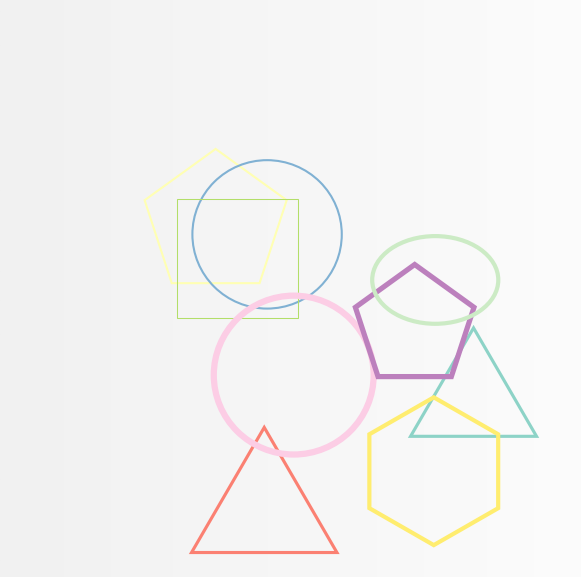[{"shape": "triangle", "thickness": 1.5, "radius": 0.63, "center": [0.815, 0.306]}, {"shape": "pentagon", "thickness": 1, "radius": 0.64, "center": [0.371, 0.613]}, {"shape": "triangle", "thickness": 1.5, "radius": 0.72, "center": [0.455, 0.115]}, {"shape": "circle", "thickness": 1, "radius": 0.64, "center": [0.459, 0.593]}, {"shape": "square", "thickness": 0.5, "radius": 0.52, "center": [0.408, 0.552]}, {"shape": "circle", "thickness": 3, "radius": 0.69, "center": [0.505, 0.35]}, {"shape": "pentagon", "thickness": 2.5, "radius": 0.54, "center": [0.713, 0.434]}, {"shape": "oval", "thickness": 2, "radius": 0.54, "center": [0.749, 0.514]}, {"shape": "hexagon", "thickness": 2, "radius": 0.64, "center": [0.746, 0.183]}]